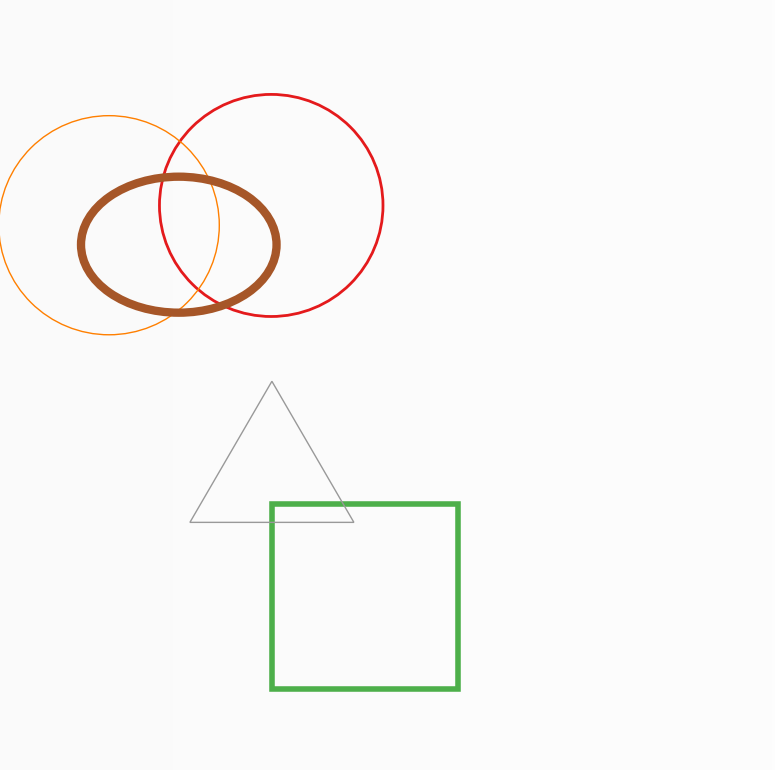[{"shape": "circle", "thickness": 1, "radius": 0.72, "center": [0.35, 0.733]}, {"shape": "square", "thickness": 2, "radius": 0.6, "center": [0.47, 0.226]}, {"shape": "circle", "thickness": 0.5, "radius": 0.71, "center": [0.141, 0.708]}, {"shape": "oval", "thickness": 3, "radius": 0.63, "center": [0.231, 0.682]}, {"shape": "triangle", "thickness": 0.5, "radius": 0.61, "center": [0.351, 0.383]}]